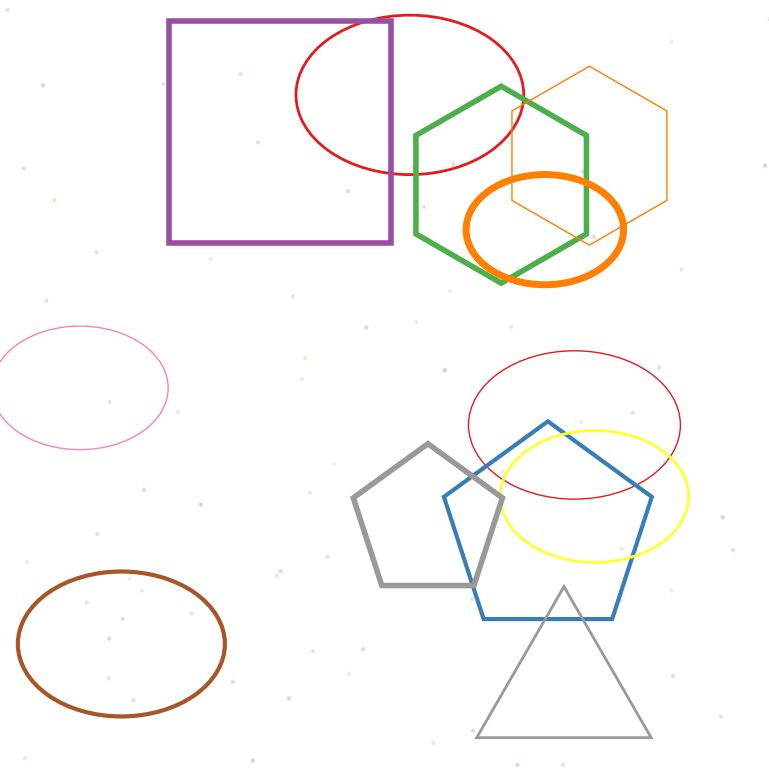[{"shape": "oval", "thickness": 1, "radius": 0.74, "center": [0.532, 0.877]}, {"shape": "oval", "thickness": 0.5, "radius": 0.69, "center": [0.746, 0.448]}, {"shape": "pentagon", "thickness": 1.5, "radius": 0.71, "center": [0.712, 0.311]}, {"shape": "hexagon", "thickness": 2, "radius": 0.64, "center": [0.651, 0.76]}, {"shape": "square", "thickness": 2, "radius": 0.72, "center": [0.363, 0.828]}, {"shape": "oval", "thickness": 2.5, "radius": 0.51, "center": [0.708, 0.702]}, {"shape": "hexagon", "thickness": 0.5, "radius": 0.58, "center": [0.765, 0.798]}, {"shape": "oval", "thickness": 1, "radius": 0.61, "center": [0.772, 0.355]}, {"shape": "oval", "thickness": 1.5, "radius": 0.67, "center": [0.158, 0.164]}, {"shape": "oval", "thickness": 0.5, "radius": 0.57, "center": [0.104, 0.496]}, {"shape": "pentagon", "thickness": 2, "radius": 0.51, "center": [0.556, 0.322]}, {"shape": "triangle", "thickness": 1, "radius": 0.65, "center": [0.732, 0.107]}]